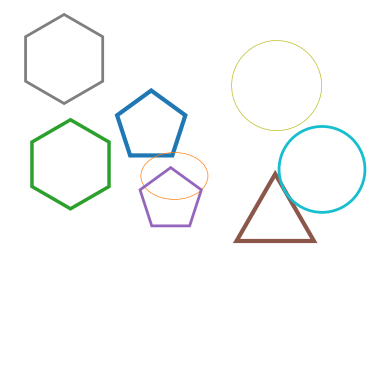[{"shape": "pentagon", "thickness": 3, "radius": 0.47, "center": [0.393, 0.672]}, {"shape": "oval", "thickness": 0.5, "radius": 0.44, "center": [0.453, 0.543]}, {"shape": "hexagon", "thickness": 2.5, "radius": 0.58, "center": [0.183, 0.573]}, {"shape": "pentagon", "thickness": 2, "radius": 0.42, "center": [0.443, 0.481]}, {"shape": "triangle", "thickness": 3, "radius": 0.58, "center": [0.715, 0.432]}, {"shape": "hexagon", "thickness": 2, "radius": 0.58, "center": [0.167, 0.847]}, {"shape": "circle", "thickness": 0.5, "radius": 0.58, "center": [0.719, 0.778]}, {"shape": "circle", "thickness": 2, "radius": 0.56, "center": [0.836, 0.56]}]